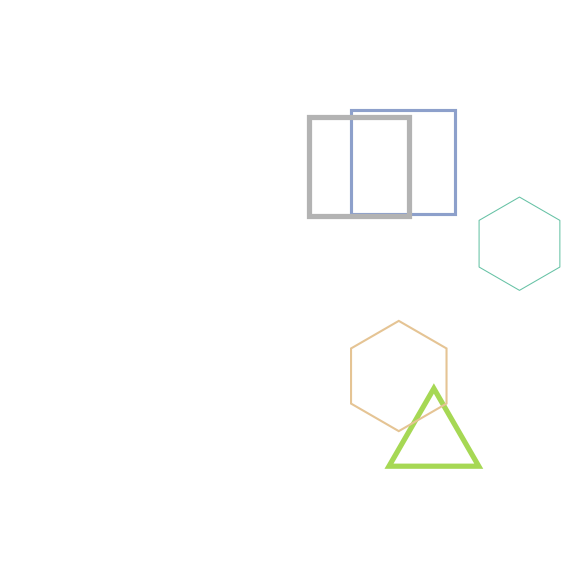[{"shape": "hexagon", "thickness": 0.5, "radius": 0.4, "center": [0.9, 0.577]}, {"shape": "square", "thickness": 1.5, "radius": 0.45, "center": [0.698, 0.719]}, {"shape": "triangle", "thickness": 2.5, "radius": 0.45, "center": [0.751, 0.237]}, {"shape": "hexagon", "thickness": 1, "radius": 0.48, "center": [0.691, 0.348]}, {"shape": "square", "thickness": 2.5, "radius": 0.43, "center": [0.622, 0.711]}]